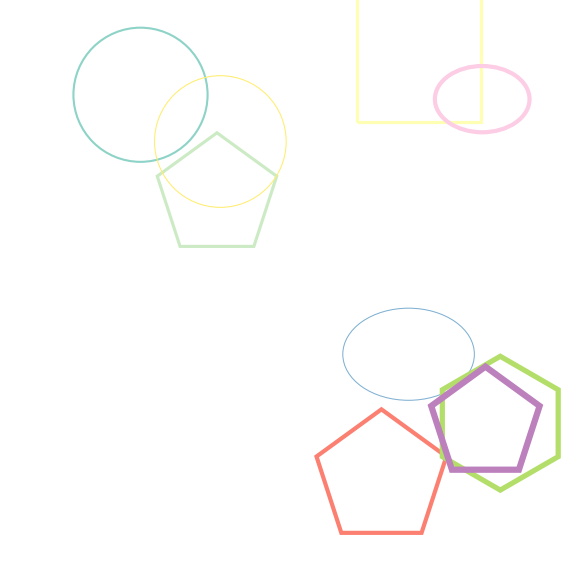[{"shape": "circle", "thickness": 1, "radius": 0.58, "center": [0.243, 0.835]}, {"shape": "square", "thickness": 1.5, "radius": 0.54, "center": [0.726, 0.895]}, {"shape": "pentagon", "thickness": 2, "radius": 0.59, "center": [0.66, 0.172]}, {"shape": "oval", "thickness": 0.5, "radius": 0.57, "center": [0.707, 0.386]}, {"shape": "hexagon", "thickness": 2.5, "radius": 0.58, "center": [0.866, 0.266]}, {"shape": "oval", "thickness": 2, "radius": 0.41, "center": [0.835, 0.827]}, {"shape": "pentagon", "thickness": 3, "radius": 0.49, "center": [0.841, 0.266]}, {"shape": "pentagon", "thickness": 1.5, "radius": 0.54, "center": [0.376, 0.66]}, {"shape": "circle", "thickness": 0.5, "radius": 0.57, "center": [0.382, 0.754]}]